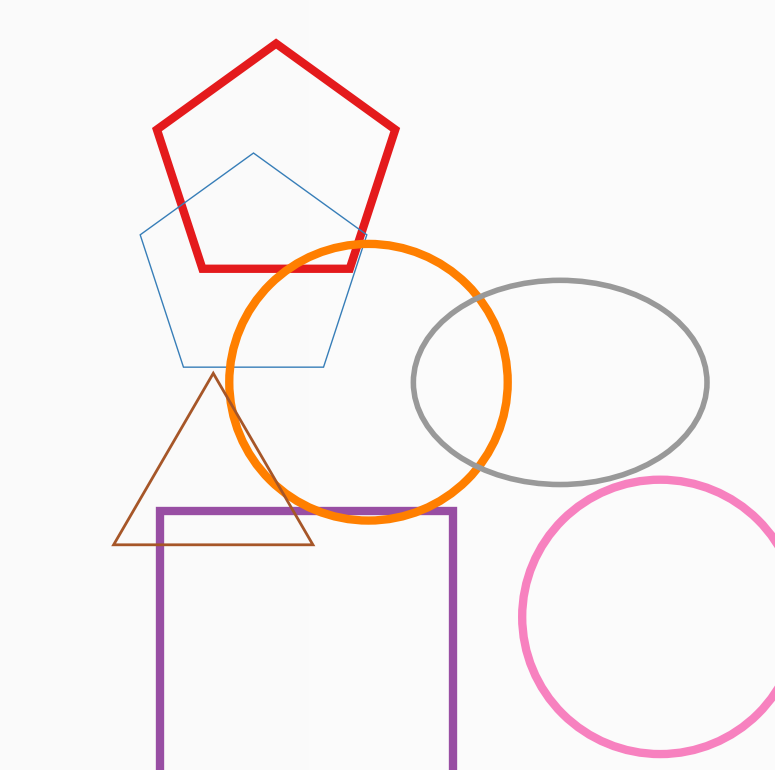[{"shape": "pentagon", "thickness": 3, "radius": 0.81, "center": [0.356, 0.782]}, {"shape": "pentagon", "thickness": 0.5, "radius": 0.77, "center": [0.327, 0.648]}, {"shape": "square", "thickness": 3, "radius": 0.95, "center": [0.395, 0.147]}, {"shape": "circle", "thickness": 3, "radius": 0.9, "center": [0.475, 0.504]}, {"shape": "triangle", "thickness": 1, "radius": 0.74, "center": [0.275, 0.367]}, {"shape": "circle", "thickness": 3, "radius": 0.89, "center": [0.852, 0.199]}, {"shape": "oval", "thickness": 2, "radius": 0.95, "center": [0.723, 0.503]}]